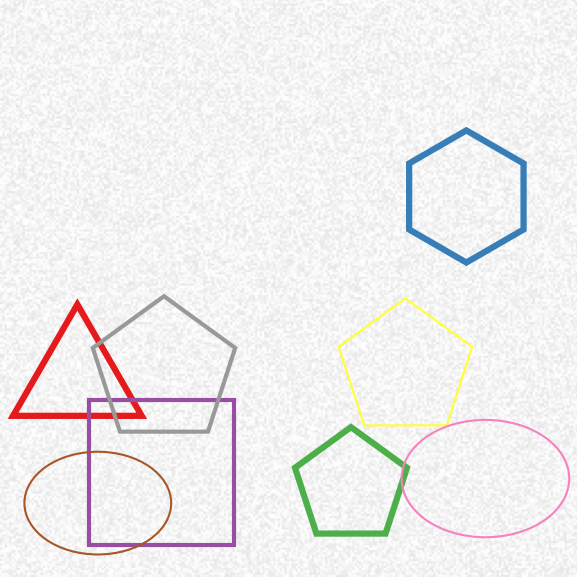[{"shape": "triangle", "thickness": 3, "radius": 0.64, "center": [0.134, 0.343]}, {"shape": "hexagon", "thickness": 3, "radius": 0.57, "center": [0.808, 0.659]}, {"shape": "pentagon", "thickness": 3, "radius": 0.51, "center": [0.608, 0.158]}, {"shape": "square", "thickness": 2, "radius": 0.63, "center": [0.28, 0.181]}, {"shape": "pentagon", "thickness": 1, "radius": 0.61, "center": [0.702, 0.361]}, {"shape": "oval", "thickness": 1, "radius": 0.64, "center": [0.169, 0.128]}, {"shape": "oval", "thickness": 1, "radius": 0.73, "center": [0.841, 0.17]}, {"shape": "pentagon", "thickness": 2, "radius": 0.65, "center": [0.284, 0.357]}]